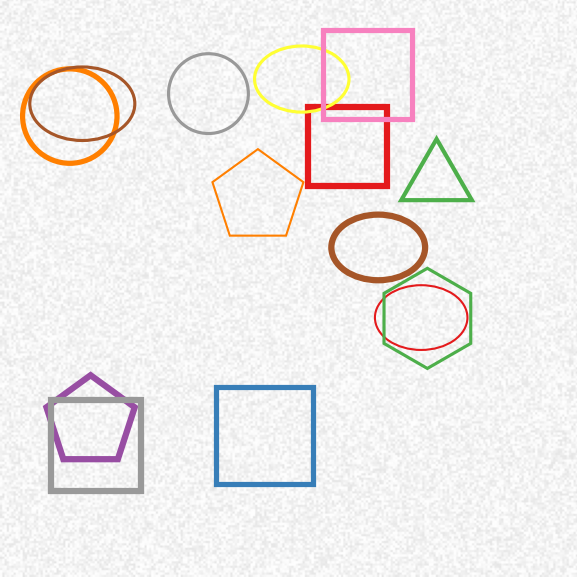[{"shape": "square", "thickness": 3, "radius": 0.35, "center": [0.602, 0.746]}, {"shape": "oval", "thickness": 1, "radius": 0.4, "center": [0.729, 0.449]}, {"shape": "square", "thickness": 2.5, "radius": 0.42, "center": [0.458, 0.245]}, {"shape": "hexagon", "thickness": 1.5, "radius": 0.43, "center": [0.74, 0.448]}, {"shape": "triangle", "thickness": 2, "radius": 0.35, "center": [0.756, 0.688]}, {"shape": "pentagon", "thickness": 3, "radius": 0.4, "center": [0.157, 0.269]}, {"shape": "circle", "thickness": 2.5, "radius": 0.41, "center": [0.121, 0.798]}, {"shape": "pentagon", "thickness": 1, "radius": 0.41, "center": [0.447, 0.658]}, {"shape": "oval", "thickness": 1.5, "radius": 0.41, "center": [0.523, 0.862]}, {"shape": "oval", "thickness": 1.5, "radius": 0.45, "center": [0.143, 0.82]}, {"shape": "oval", "thickness": 3, "radius": 0.41, "center": [0.655, 0.571]}, {"shape": "square", "thickness": 2.5, "radius": 0.38, "center": [0.636, 0.87]}, {"shape": "square", "thickness": 3, "radius": 0.39, "center": [0.166, 0.227]}, {"shape": "circle", "thickness": 1.5, "radius": 0.35, "center": [0.361, 0.837]}]